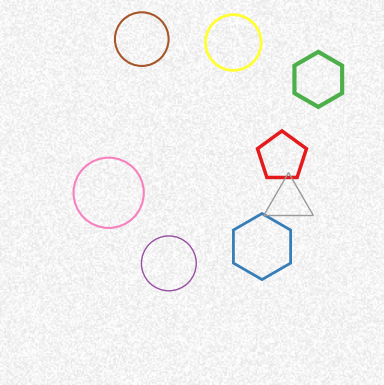[{"shape": "pentagon", "thickness": 2.5, "radius": 0.33, "center": [0.732, 0.593]}, {"shape": "hexagon", "thickness": 2, "radius": 0.43, "center": [0.681, 0.36]}, {"shape": "hexagon", "thickness": 3, "radius": 0.36, "center": [0.827, 0.794]}, {"shape": "circle", "thickness": 1, "radius": 0.36, "center": [0.439, 0.316]}, {"shape": "circle", "thickness": 2, "radius": 0.36, "center": [0.606, 0.89]}, {"shape": "circle", "thickness": 1.5, "radius": 0.35, "center": [0.368, 0.898]}, {"shape": "circle", "thickness": 1.5, "radius": 0.46, "center": [0.282, 0.499]}, {"shape": "triangle", "thickness": 1, "radius": 0.37, "center": [0.749, 0.477]}]